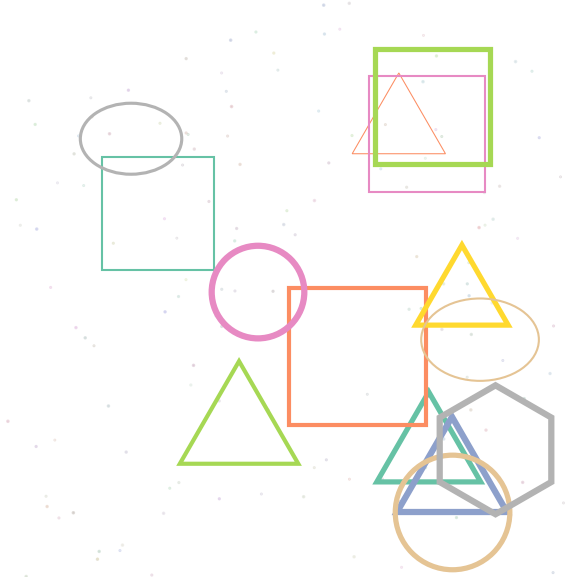[{"shape": "triangle", "thickness": 2.5, "radius": 0.52, "center": [0.742, 0.217]}, {"shape": "square", "thickness": 1, "radius": 0.49, "center": [0.274, 0.63]}, {"shape": "triangle", "thickness": 0.5, "radius": 0.47, "center": [0.691, 0.78]}, {"shape": "square", "thickness": 2, "radius": 0.59, "center": [0.619, 0.382]}, {"shape": "triangle", "thickness": 3, "radius": 0.55, "center": [0.783, 0.167]}, {"shape": "circle", "thickness": 3, "radius": 0.4, "center": [0.447, 0.493]}, {"shape": "square", "thickness": 1, "radius": 0.5, "center": [0.74, 0.767]}, {"shape": "triangle", "thickness": 2, "radius": 0.59, "center": [0.414, 0.255]}, {"shape": "square", "thickness": 2.5, "radius": 0.5, "center": [0.749, 0.814]}, {"shape": "triangle", "thickness": 2.5, "radius": 0.46, "center": [0.8, 0.482]}, {"shape": "circle", "thickness": 2.5, "radius": 0.5, "center": [0.784, 0.112]}, {"shape": "oval", "thickness": 1, "radius": 0.51, "center": [0.831, 0.411]}, {"shape": "oval", "thickness": 1.5, "radius": 0.44, "center": [0.227, 0.759]}, {"shape": "hexagon", "thickness": 3, "radius": 0.56, "center": [0.858, 0.22]}]